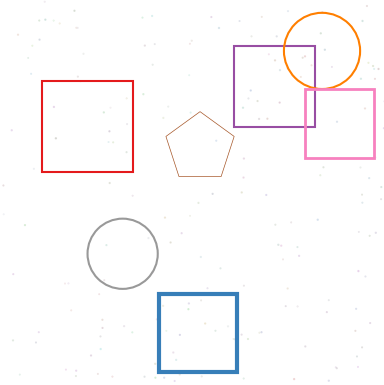[{"shape": "square", "thickness": 1.5, "radius": 0.59, "center": [0.227, 0.671]}, {"shape": "square", "thickness": 3, "radius": 0.51, "center": [0.515, 0.136]}, {"shape": "square", "thickness": 1.5, "radius": 0.53, "center": [0.714, 0.775]}, {"shape": "circle", "thickness": 1.5, "radius": 0.49, "center": [0.836, 0.868]}, {"shape": "pentagon", "thickness": 0.5, "radius": 0.47, "center": [0.52, 0.617]}, {"shape": "square", "thickness": 2, "radius": 0.45, "center": [0.881, 0.679]}, {"shape": "circle", "thickness": 1.5, "radius": 0.46, "center": [0.319, 0.341]}]